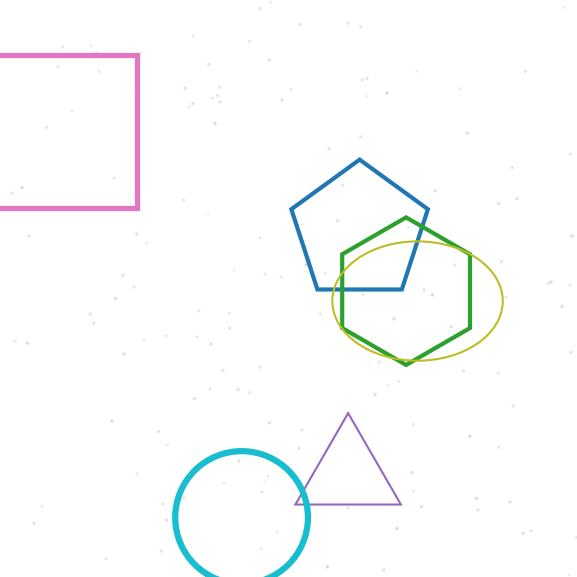[{"shape": "pentagon", "thickness": 2, "radius": 0.62, "center": [0.623, 0.598]}, {"shape": "hexagon", "thickness": 2, "radius": 0.64, "center": [0.703, 0.495]}, {"shape": "triangle", "thickness": 1, "radius": 0.53, "center": [0.603, 0.178]}, {"shape": "square", "thickness": 2.5, "radius": 0.66, "center": [0.104, 0.772]}, {"shape": "oval", "thickness": 1, "radius": 0.74, "center": [0.723, 0.478]}, {"shape": "circle", "thickness": 3, "radius": 0.57, "center": [0.418, 0.103]}]